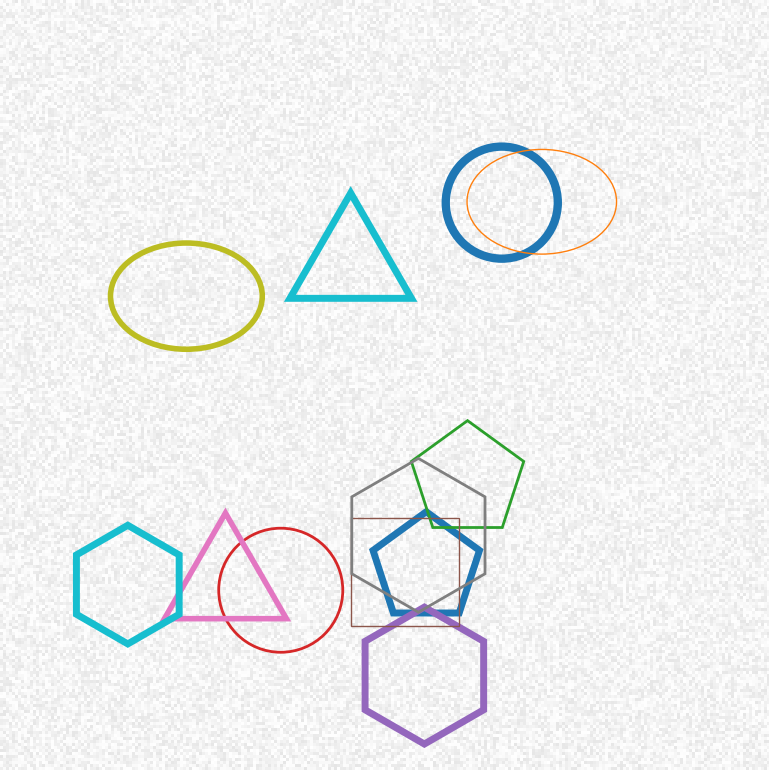[{"shape": "pentagon", "thickness": 2.5, "radius": 0.36, "center": [0.554, 0.263]}, {"shape": "circle", "thickness": 3, "radius": 0.36, "center": [0.652, 0.737]}, {"shape": "oval", "thickness": 0.5, "radius": 0.49, "center": [0.704, 0.738]}, {"shape": "pentagon", "thickness": 1, "radius": 0.38, "center": [0.607, 0.377]}, {"shape": "circle", "thickness": 1, "radius": 0.4, "center": [0.365, 0.233]}, {"shape": "hexagon", "thickness": 2.5, "radius": 0.44, "center": [0.551, 0.123]}, {"shape": "square", "thickness": 0.5, "radius": 0.35, "center": [0.526, 0.257]}, {"shape": "triangle", "thickness": 2, "radius": 0.46, "center": [0.293, 0.242]}, {"shape": "hexagon", "thickness": 1, "radius": 0.5, "center": [0.543, 0.305]}, {"shape": "oval", "thickness": 2, "radius": 0.49, "center": [0.242, 0.615]}, {"shape": "triangle", "thickness": 2.5, "radius": 0.46, "center": [0.455, 0.658]}, {"shape": "hexagon", "thickness": 2.5, "radius": 0.39, "center": [0.166, 0.241]}]